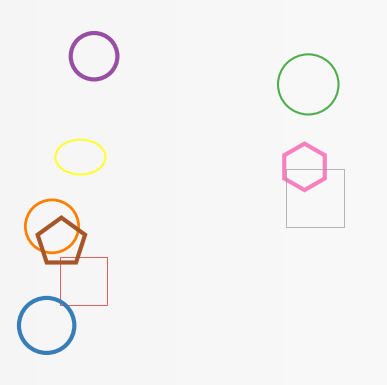[{"shape": "square", "thickness": 0.5, "radius": 0.31, "center": [0.215, 0.27]}, {"shape": "circle", "thickness": 3, "radius": 0.36, "center": [0.12, 0.155]}, {"shape": "circle", "thickness": 1.5, "radius": 0.39, "center": [0.796, 0.781]}, {"shape": "circle", "thickness": 3, "radius": 0.3, "center": [0.243, 0.854]}, {"shape": "circle", "thickness": 2, "radius": 0.34, "center": [0.134, 0.412]}, {"shape": "oval", "thickness": 1.5, "radius": 0.32, "center": [0.208, 0.592]}, {"shape": "pentagon", "thickness": 3, "radius": 0.32, "center": [0.158, 0.37]}, {"shape": "hexagon", "thickness": 3, "radius": 0.3, "center": [0.786, 0.567]}, {"shape": "square", "thickness": 0.5, "radius": 0.37, "center": [0.813, 0.485]}]